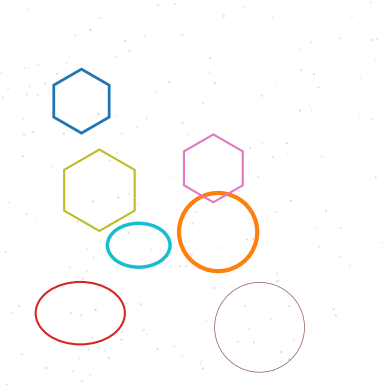[{"shape": "hexagon", "thickness": 2, "radius": 0.42, "center": [0.212, 0.737]}, {"shape": "circle", "thickness": 3, "radius": 0.51, "center": [0.567, 0.397]}, {"shape": "oval", "thickness": 1.5, "radius": 0.58, "center": [0.209, 0.187]}, {"shape": "circle", "thickness": 0.5, "radius": 0.58, "center": [0.674, 0.15]}, {"shape": "hexagon", "thickness": 1.5, "radius": 0.44, "center": [0.554, 0.563]}, {"shape": "hexagon", "thickness": 1.5, "radius": 0.53, "center": [0.258, 0.506]}, {"shape": "oval", "thickness": 2.5, "radius": 0.41, "center": [0.36, 0.363]}]